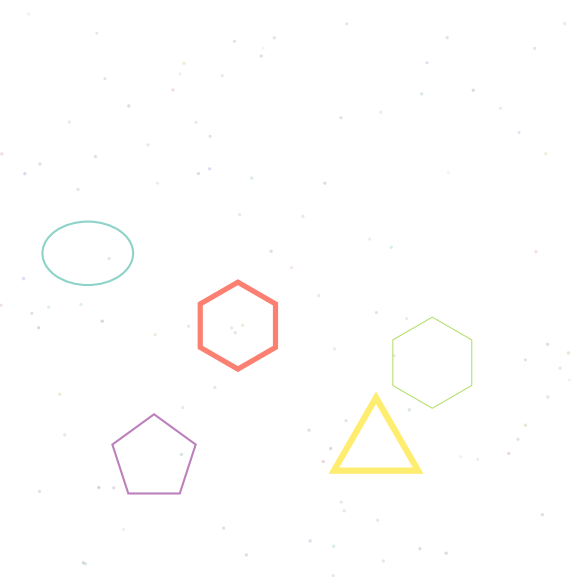[{"shape": "oval", "thickness": 1, "radius": 0.39, "center": [0.152, 0.56]}, {"shape": "hexagon", "thickness": 2.5, "radius": 0.38, "center": [0.412, 0.435]}, {"shape": "hexagon", "thickness": 0.5, "radius": 0.39, "center": [0.749, 0.371]}, {"shape": "pentagon", "thickness": 1, "radius": 0.38, "center": [0.267, 0.206]}, {"shape": "triangle", "thickness": 3, "radius": 0.42, "center": [0.651, 0.226]}]